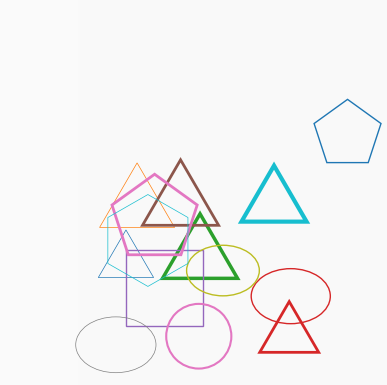[{"shape": "pentagon", "thickness": 1, "radius": 0.45, "center": [0.897, 0.651]}, {"shape": "triangle", "thickness": 0.5, "radius": 0.41, "center": [0.325, 0.32]}, {"shape": "triangle", "thickness": 0.5, "radius": 0.56, "center": [0.354, 0.465]}, {"shape": "triangle", "thickness": 2.5, "radius": 0.56, "center": [0.516, 0.333]}, {"shape": "oval", "thickness": 1, "radius": 0.51, "center": [0.75, 0.231]}, {"shape": "triangle", "thickness": 2, "radius": 0.44, "center": [0.746, 0.129]}, {"shape": "square", "thickness": 1, "radius": 0.49, "center": [0.425, 0.252]}, {"shape": "triangle", "thickness": 2, "radius": 0.57, "center": [0.466, 0.472]}, {"shape": "circle", "thickness": 1.5, "radius": 0.42, "center": [0.513, 0.127]}, {"shape": "pentagon", "thickness": 2, "radius": 0.58, "center": [0.399, 0.432]}, {"shape": "oval", "thickness": 0.5, "radius": 0.52, "center": [0.299, 0.104]}, {"shape": "oval", "thickness": 1, "radius": 0.47, "center": [0.575, 0.297]}, {"shape": "hexagon", "thickness": 0.5, "radius": 0.6, "center": [0.382, 0.375]}, {"shape": "triangle", "thickness": 3, "radius": 0.48, "center": [0.707, 0.473]}]